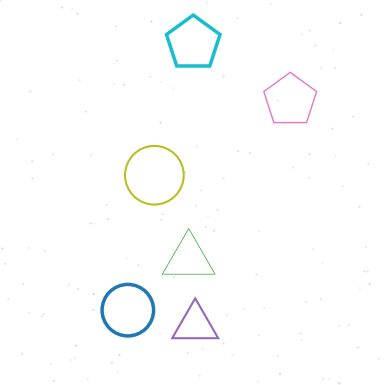[{"shape": "circle", "thickness": 2.5, "radius": 0.33, "center": [0.332, 0.194]}, {"shape": "triangle", "thickness": 0.5, "radius": 0.4, "center": [0.49, 0.327]}, {"shape": "triangle", "thickness": 1.5, "radius": 0.34, "center": [0.507, 0.156]}, {"shape": "pentagon", "thickness": 1, "radius": 0.36, "center": [0.754, 0.74]}, {"shape": "circle", "thickness": 1.5, "radius": 0.38, "center": [0.401, 0.545]}, {"shape": "pentagon", "thickness": 2.5, "radius": 0.37, "center": [0.502, 0.888]}]